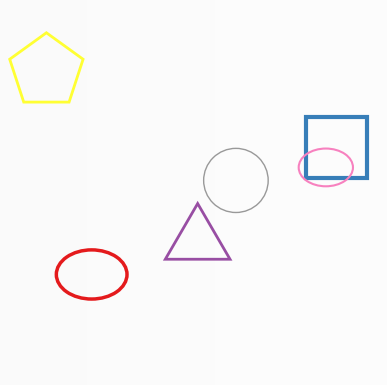[{"shape": "oval", "thickness": 2.5, "radius": 0.46, "center": [0.237, 0.287]}, {"shape": "square", "thickness": 3, "radius": 0.4, "center": [0.868, 0.618]}, {"shape": "triangle", "thickness": 2, "radius": 0.48, "center": [0.51, 0.375]}, {"shape": "pentagon", "thickness": 2, "radius": 0.5, "center": [0.12, 0.815]}, {"shape": "oval", "thickness": 1.5, "radius": 0.35, "center": [0.841, 0.565]}, {"shape": "circle", "thickness": 1, "radius": 0.42, "center": [0.609, 0.531]}]